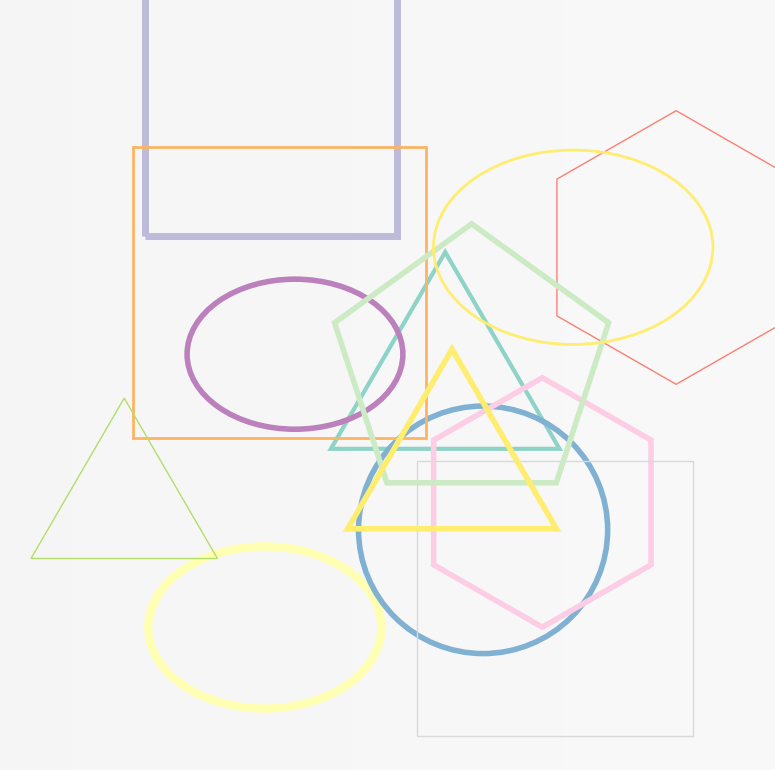[{"shape": "triangle", "thickness": 1.5, "radius": 0.85, "center": [0.574, 0.502]}, {"shape": "oval", "thickness": 3, "radius": 0.75, "center": [0.342, 0.185]}, {"shape": "square", "thickness": 2.5, "radius": 0.81, "center": [0.35, 0.856]}, {"shape": "hexagon", "thickness": 0.5, "radius": 0.89, "center": [0.872, 0.679]}, {"shape": "circle", "thickness": 2, "radius": 0.8, "center": [0.623, 0.312]}, {"shape": "square", "thickness": 1, "radius": 0.94, "center": [0.36, 0.62]}, {"shape": "triangle", "thickness": 0.5, "radius": 0.69, "center": [0.16, 0.344]}, {"shape": "hexagon", "thickness": 2, "radius": 0.81, "center": [0.7, 0.347]}, {"shape": "square", "thickness": 0.5, "radius": 0.89, "center": [0.716, 0.223]}, {"shape": "oval", "thickness": 2, "radius": 0.7, "center": [0.381, 0.54]}, {"shape": "pentagon", "thickness": 2, "radius": 0.93, "center": [0.609, 0.523]}, {"shape": "triangle", "thickness": 2, "radius": 0.78, "center": [0.583, 0.391]}, {"shape": "oval", "thickness": 1, "radius": 0.9, "center": [0.74, 0.679]}]